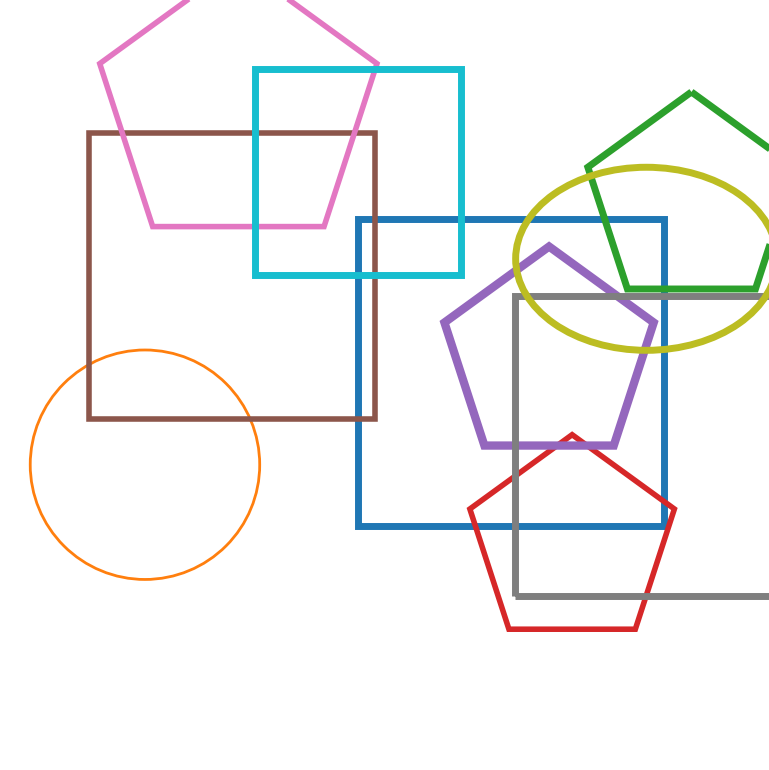[{"shape": "square", "thickness": 2.5, "radius": 0.99, "center": [0.663, 0.516]}, {"shape": "circle", "thickness": 1, "radius": 0.75, "center": [0.188, 0.396]}, {"shape": "pentagon", "thickness": 2.5, "radius": 0.71, "center": [0.898, 0.739]}, {"shape": "pentagon", "thickness": 2, "radius": 0.7, "center": [0.743, 0.296]}, {"shape": "pentagon", "thickness": 3, "radius": 0.71, "center": [0.713, 0.537]}, {"shape": "square", "thickness": 2, "radius": 0.93, "center": [0.301, 0.642]}, {"shape": "pentagon", "thickness": 2, "radius": 0.95, "center": [0.31, 0.859]}, {"shape": "square", "thickness": 2.5, "radius": 0.98, "center": [0.864, 0.421]}, {"shape": "oval", "thickness": 2.5, "radius": 0.85, "center": [0.839, 0.664]}, {"shape": "square", "thickness": 2.5, "radius": 0.67, "center": [0.465, 0.776]}]